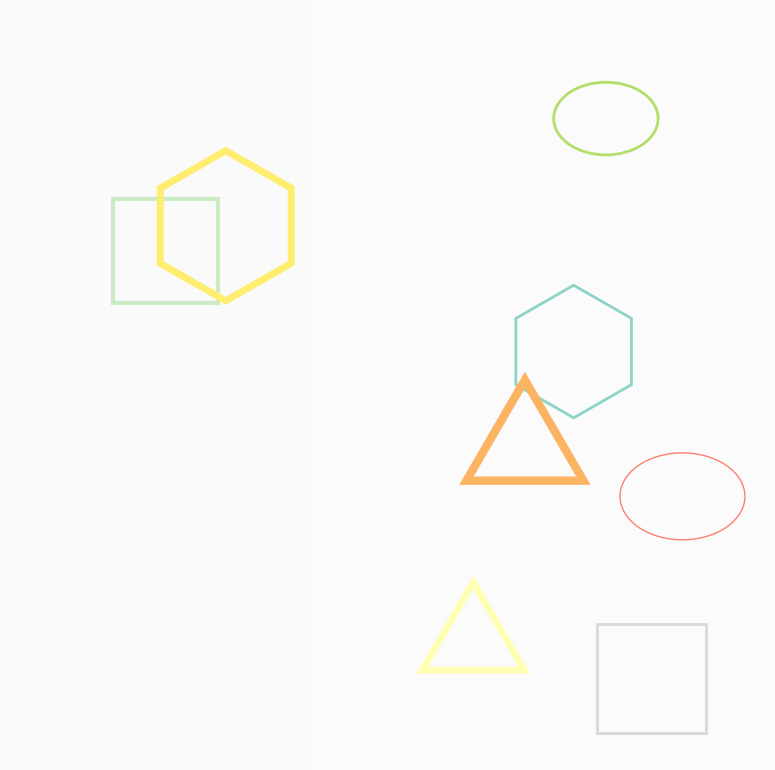[{"shape": "hexagon", "thickness": 1, "radius": 0.43, "center": [0.74, 0.543]}, {"shape": "triangle", "thickness": 2.5, "radius": 0.38, "center": [0.611, 0.168]}, {"shape": "oval", "thickness": 0.5, "radius": 0.4, "center": [0.881, 0.355]}, {"shape": "triangle", "thickness": 3, "radius": 0.44, "center": [0.677, 0.419]}, {"shape": "oval", "thickness": 1, "radius": 0.34, "center": [0.782, 0.846]}, {"shape": "square", "thickness": 1, "radius": 0.35, "center": [0.84, 0.119]}, {"shape": "square", "thickness": 1.5, "radius": 0.34, "center": [0.213, 0.675]}, {"shape": "hexagon", "thickness": 2.5, "radius": 0.49, "center": [0.291, 0.707]}]